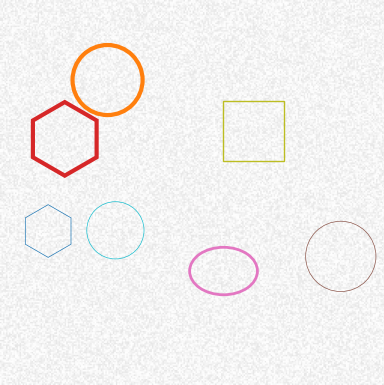[{"shape": "hexagon", "thickness": 0.5, "radius": 0.34, "center": [0.125, 0.4]}, {"shape": "circle", "thickness": 3, "radius": 0.45, "center": [0.279, 0.792]}, {"shape": "hexagon", "thickness": 3, "radius": 0.48, "center": [0.168, 0.639]}, {"shape": "circle", "thickness": 0.5, "radius": 0.46, "center": [0.885, 0.334]}, {"shape": "oval", "thickness": 2, "radius": 0.44, "center": [0.581, 0.296]}, {"shape": "square", "thickness": 1, "radius": 0.39, "center": [0.659, 0.659]}, {"shape": "circle", "thickness": 0.5, "radius": 0.37, "center": [0.3, 0.402]}]